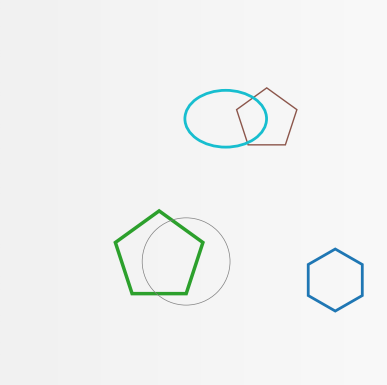[{"shape": "hexagon", "thickness": 2, "radius": 0.4, "center": [0.865, 0.273]}, {"shape": "pentagon", "thickness": 2.5, "radius": 0.59, "center": [0.411, 0.333]}, {"shape": "pentagon", "thickness": 1, "radius": 0.41, "center": [0.688, 0.69]}, {"shape": "circle", "thickness": 0.5, "radius": 0.57, "center": [0.48, 0.321]}, {"shape": "oval", "thickness": 2, "radius": 0.53, "center": [0.583, 0.692]}]